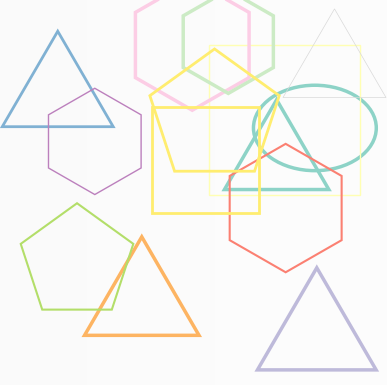[{"shape": "triangle", "thickness": 2.5, "radius": 0.78, "center": [0.714, 0.585]}, {"shape": "oval", "thickness": 2.5, "radius": 0.79, "center": [0.813, 0.668]}, {"shape": "square", "thickness": 1, "radius": 0.97, "center": [0.735, 0.687]}, {"shape": "triangle", "thickness": 2.5, "radius": 0.88, "center": [0.818, 0.128]}, {"shape": "hexagon", "thickness": 1.5, "radius": 0.83, "center": [0.737, 0.46]}, {"shape": "triangle", "thickness": 2, "radius": 0.83, "center": [0.149, 0.754]}, {"shape": "triangle", "thickness": 2.5, "radius": 0.85, "center": [0.366, 0.214]}, {"shape": "pentagon", "thickness": 1.5, "radius": 0.76, "center": [0.199, 0.319]}, {"shape": "hexagon", "thickness": 2.5, "radius": 0.85, "center": [0.496, 0.883]}, {"shape": "triangle", "thickness": 0.5, "radius": 0.77, "center": [0.863, 0.823]}, {"shape": "hexagon", "thickness": 1, "radius": 0.69, "center": [0.245, 0.633]}, {"shape": "hexagon", "thickness": 2.5, "radius": 0.67, "center": [0.589, 0.892]}, {"shape": "square", "thickness": 2, "radius": 0.69, "center": [0.53, 0.585]}, {"shape": "pentagon", "thickness": 2, "radius": 0.88, "center": [0.554, 0.697]}]